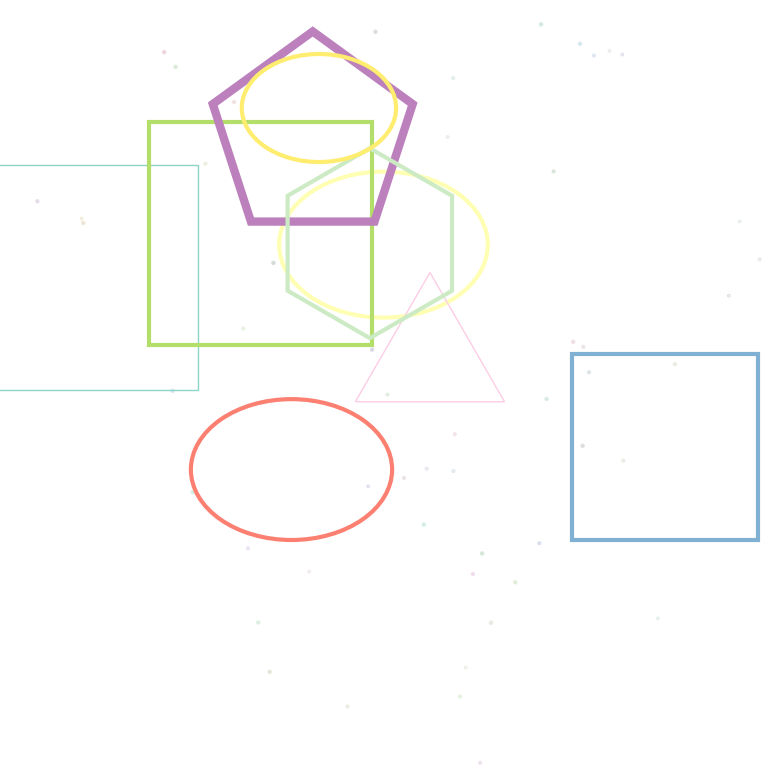[{"shape": "square", "thickness": 0.5, "radius": 0.73, "center": [0.111, 0.64]}, {"shape": "oval", "thickness": 1.5, "radius": 0.68, "center": [0.498, 0.682]}, {"shape": "oval", "thickness": 1.5, "radius": 0.65, "center": [0.379, 0.39]}, {"shape": "square", "thickness": 1.5, "radius": 0.6, "center": [0.864, 0.42]}, {"shape": "square", "thickness": 1.5, "radius": 0.72, "center": [0.338, 0.697]}, {"shape": "triangle", "thickness": 0.5, "radius": 0.56, "center": [0.558, 0.534]}, {"shape": "pentagon", "thickness": 3, "radius": 0.68, "center": [0.406, 0.823]}, {"shape": "hexagon", "thickness": 1.5, "radius": 0.62, "center": [0.48, 0.684]}, {"shape": "oval", "thickness": 1.5, "radius": 0.5, "center": [0.414, 0.86]}]